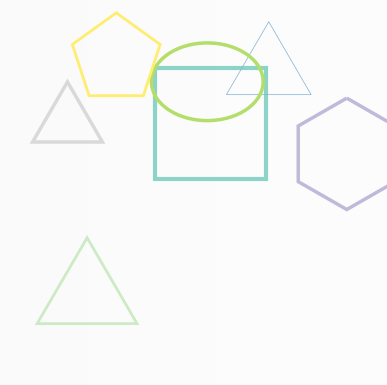[{"shape": "square", "thickness": 3, "radius": 0.72, "center": [0.542, 0.68]}, {"shape": "hexagon", "thickness": 2.5, "radius": 0.72, "center": [0.895, 0.6]}, {"shape": "triangle", "thickness": 0.5, "radius": 0.63, "center": [0.694, 0.817]}, {"shape": "oval", "thickness": 2.5, "radius": 0.72, "center": [0.535, 0.788]}, {"shape": "triangle", "thickness": 2.5, "radius": 0.52, "center": [0.174, 0.683]}, {"shape": "triangle", "thickness": 2, "radius": 0.74, "center": [0.225, 0.234]}, {"shape": "pentagon", "thickness": 2, "radius": 0.6, "center": [0.3, 0.848]}]